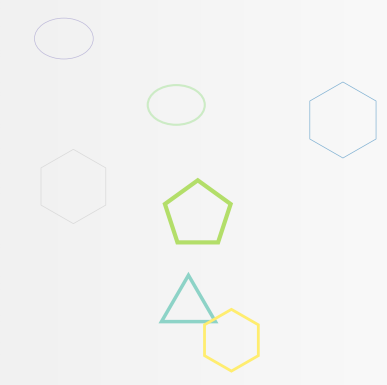[{"shape": "triangle", "thickness": 2.5, "radius": 0.4, "center": [0.486, 0.205]}, {"shape": "oval", "thickness": 0.5, "radius": 0.38, "center": [0.165, 0.9]}, {"shape": "hexagon", "thickness": 0.5, "radius": 0.49, "center": [0.885, 0.688]}, {"shape": "pentagon", "thickness": 3, "radius": 0.45, "center": [0.51, 0.443]}, {"shape": "hexagon", "thickness": 0.5, "radius": 0.48, "center": [0.189, 0.516]}, {"shape": "oval", "thickness": 1.5, "radius": 0.37, "center": [0.455, 0.727]}, {"shape": "hexagon", "thickness": 2, "radius": 0.4, "center": [0.597, 0.116]}]